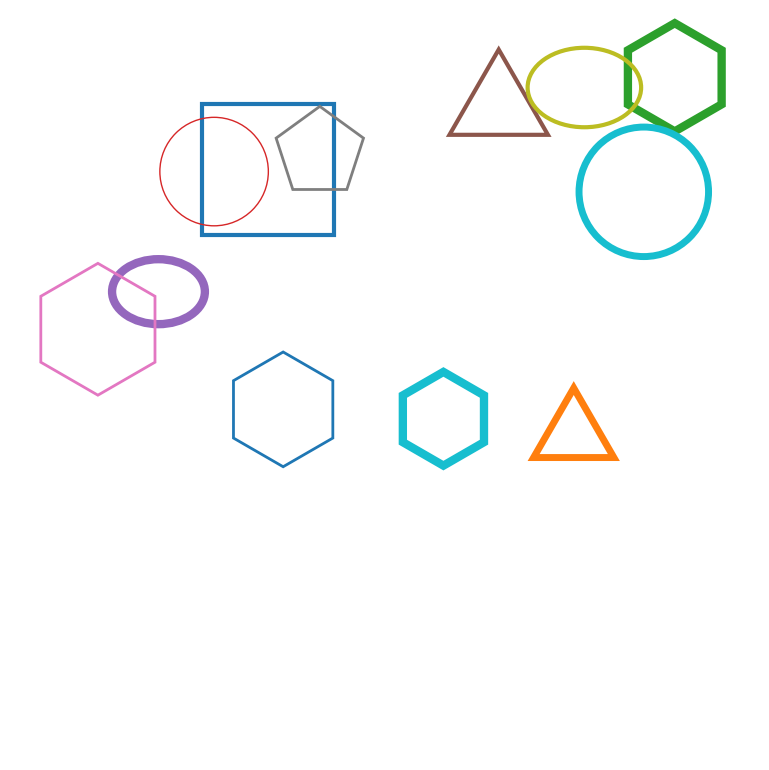[{"shape": "square", "thickness": 1.5, "radius": 0.43, "center": [0.348, 0.78]}, {"shape": "hexagon", "thickness": 1, "radius": 0.37, "center": [0.368, 0.468]}, {"shape": "triangle", "thickness": 2.5, "radius": 0.3, "center": [0.745, 0.436]}, {"shape": "hexagon", "thickness": 3, "radius": 0.35, "center": [0.876, 0.9]}, {"shape": "circle", "thickness": 0.5, "radius": 0.35, "center": [0.278, 0.777]}, {"shape": "oval", "thickness": 3, "radius": 0.3, "center": [0.206, 0.621]}, {"shape": "triangle", "thickness": 1.5, "radius": 0.37, "center": [0.648, 0.862]}, {"shape": "hexagon", "thickness": 1, "radius": 0.43, "center": [0.127, 0.572]}, {"shape": "pentagon", "thickness": 1, "radius": 0.3, "center": [0.415, 0.802]}, {"shape": "oval", "thickness": 1.5, "radius": 0.37, "center": [0.759, 0.886]}, {"shape": "circle", "thickness": 2.5, "radius": 0.42, "center": [0.836, 0.751]}, {"shape": "hexagon", "thickness": 3, "radius": 0.3, "center": [0.576, 0.456]}]